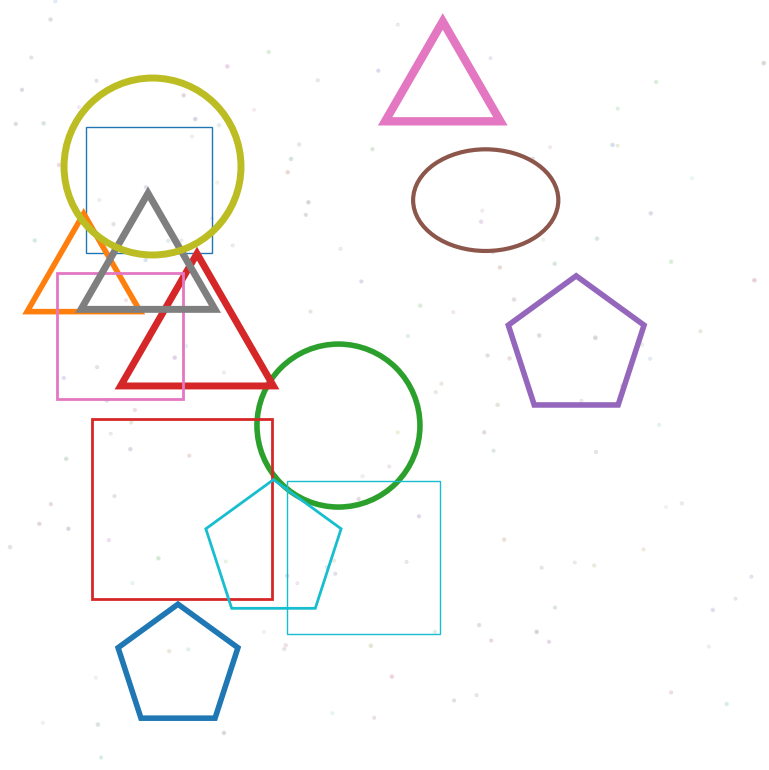[{"shape": "pentagon", "thickness": 2, "radius": 0.41, "center": [0.231, 0.134]}, {"shape": "square", "thickness": 0.5, "radius": 0.41, "center": [0.193, 0.753]}, {"shape": "triangle", "thickness": 2, "radius": 0.42, "center": [0.109, 0.638]}, {"shape": "circle", "thickness": 2, "radius": 0.53, "center": [0.44, 0.447]}, {"shape": "triangle", "thickness": 2.5, "radius": 0.57, "center": [0.256, 0.556]}, {"shape": "square", "thickness": 1, "radius": 0.59, "center": [0.236, 0.339]}, {"shape": "pentagon", "thickness": 2, "radius": 0.46, "center": [0.748, 0.549]}, {"shape": "oval", "thickness": 1.5, "radius": 0.47, "center": [0.631, 0.74]}, {"shape": "square", "thickness": 1, "radius": 0.41, "center": [0.156, 0.564]}, {"shape": "triangle", "thickness": 3, "radius": 0.43, "center": [0.575, 0.886]}, {"shape": "triangle", "thickness": 2.5, "radius": 0.5, "center": [0.192, 0.648]}, {"shape": "circle", "thickness": 2.5, "radius": 0.57, "center": [0.198, 0.784]}, {"shape": "pentagon", "thickness": 1, "radius": 0.46, "center": [0.355, 0.285]}, {"shape": "square", "thickness": 0.5, "radius": 0.5, "center": [0.472, 0.276]}]